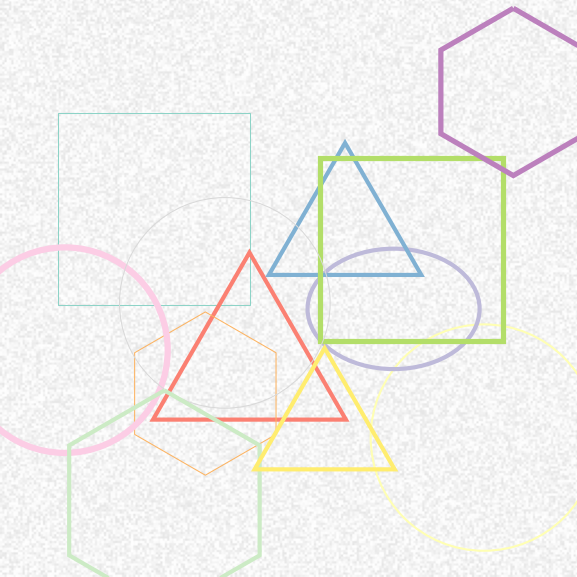[{"shape": "square", "thickness": 0.5, "radius": 0.83, "center": [0.267, 0.637]}, {"shape": "circle", "thickness": 1, "radius": 0.98, "center": [0.838, 0.241]}, {"shape": "oval", "thickness": 2, "radius": 0.74, "center": [0.682, 0.464]}, {"shape": "triangle", "thickness": 2, "radius": 0.96, "center": [0.432, 0.369]}, {"shape": "triangle", "thickness": 2, "radius": 0.76, "center": [0.598, 0.599]}, {"shape": "hexagon", "thickness": 0.5, "radius": 0.71, "center": [0.356, 0.318]}, {"shape": "square", "thickness": 2.5, "radius": 0.8, "center": [0.713, 0.567]}, {"shape": "circle", "thickness": 3, "radius": 0.89, "center": [0.112, 0.393]}, {"shape": "circle", "thickness": 0.5, "radius": 0.91, "center": [0.389, 0.475]}, {"shape": "hexagon", "thickness": 2.5, "radius": 0.72, "center": [0.889, 0.84]}, {"shape": "hexagon", "thickness": 2, "radius": 0.95, "center": [0.285, 0.133]}, {"shape": "triangle", "thickness": 2, "radius": 0.7, "center": [0.562, 0.256]}]